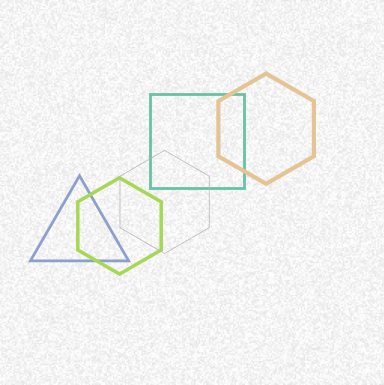[{"shape": "square", "thickness": 2, "radius": 0.61, "center": [0.512, 0.634]}, {"shape": "triangle", "thickness": 2, "radius": 0.74, "center": [0.207, 0.396]}, {"shape": "hexagon", "thickness": 2.5, "radius": 0.63, "center": [0.31, 0.413]}, {"shape": "hexagon", "thickness": 3, "radius": 0.72, "center": [0.691, 0.666]}, {"shape": "hexagon", "thickness": 0.5, "radius": 0.67, "center": [0.428, 0.475]}]